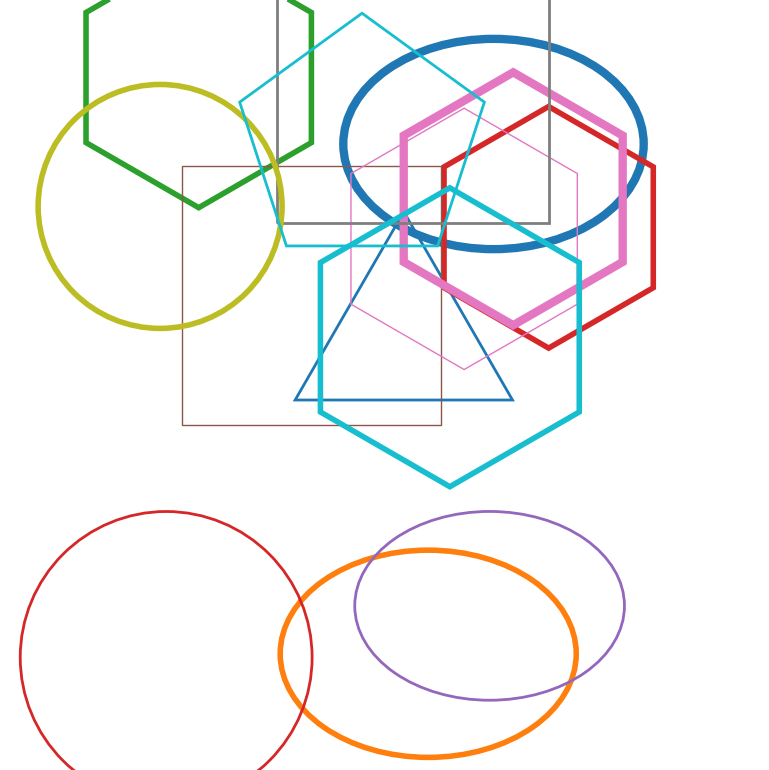[{"shape": "triangle", "thickness": 1, "radius": 0.81, "center": [0.524, 0.562]}, {"shape": "oval", "thickness": 3, "radius": 0.98, "center": [0.641, 0.813]}, {"shape": "oval", "thickness": 2, "radius": 0.96, "center": [0.556, 0.151]}, {"shape": "hexagon", "thickness": 2, "radius": 0.84, "center": [0.258, 0.899]}, {"shape": "hexagon", "thickness": 2, "radius": 0.78, "center": [0.713, 0.705]}, {"shape": "circle", "thickness": 1, "radius": 0.95, "center": [0.216, 0.146]}, {"shape": "oval", "thickness": 1, "radius": 0.88, "center": [0.636, 0.213]}, {"shape": "square", "thickness": 0.5, "radius": 0.84, "center": [0.404, 0.616]}, {"shape": "hexagon", "thickness": 3, "radius": 0.82, "center": [0.666, 0.742]}, {"shape": "hexagon", "thickness": 0.5, "radius": 0.85, "center": [0.603, 0.69]}, {"shape": "square", "thickness": 1, "radius": 0.88, "center": [0.537, 0.887]}, {"shape": "circle", "thickness": 2, "radius": 0.79, "center": [0.208, 0.732]}, {"shape": "hexagon", "thickness": 2, "radius": 0.97, "center": [0.584, 0.562]}, {"shape": "pentagon", "thickness": 1, "radius": 0.84, "center": [0.47, 0.816]}]